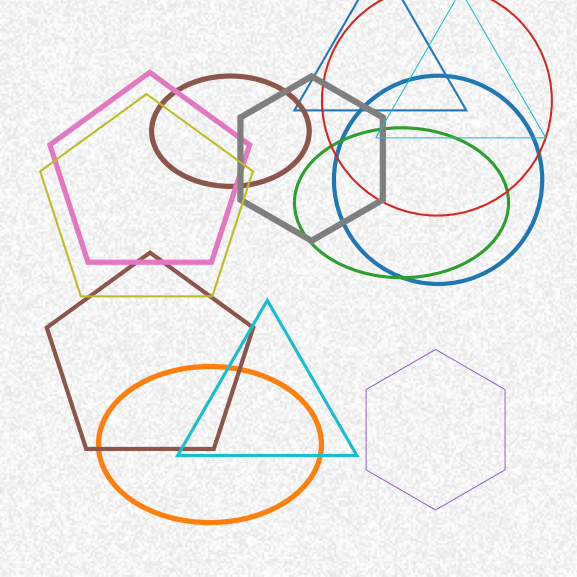[{"shape": "triangle", "thickness": 1, "radius": 0.86, "center": [0.659, 0.894]}, {"shape": "circle", "thickness": 2, "radius": 0.9, "center": [0.759, 0.688]}, {"shape": "oval", "thickness": 2.5, "radius": 0.97, "center": [0.364, 0.229]}, {"shape": "oval", "thickness": 1.5, "radius": 0.93, "center": [0.695, 0.648]}, {"shape": "circle", "thickness": 1, "radius": 1.0, "center": [0.757, 0.825]}, {"shape": "hexagon", "thickness": 0.5, "radius": 0.69, "center": [0.754, 0.255]}, {"shape": "oval", "thickness": 2.5, "radius": 0.68, "center": [0.399, 0.772]}, {"shape": "pentagon", "thickness": 2, "radius": 0.94, "center": [0.26, 0.374]}, {"shape": "pentagon", "thickness": 2.5, "radius": 0.91, "center": [0.259, 0.692]}, {"shape": "hexagon", "thickness": 3, "radius": 0.71, "center": [0.54, 0.725]}, {"shape": "pentagon", "thickness": 1, "radius": 0.97, "center": [0.254, 0.643]}, {"shape": "triangle", "thickness": 1.5, "radius": 0.9, "center": [0.463, 0.3]}, {"shape": "triangle", "thickness": 0.5, "radius": 0.85, "center": [0.798, 0.845]}]